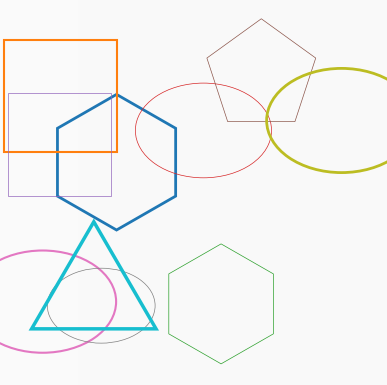[{"shape": "hexagon", "thickness": 2, "radius": 0.88, "center": [0.301, 0.579]}, {"shape": "square", "thickness": 1.5, "radius": 0.73, "center": [0.157, 0.751]}, {"shape": "hexagon", "thickness": 0.5, "radius": 0.78, "center": [0.571, 0.211]}, {"shape": "oval", "thickness": 0.5, "radius": 0.88, "center": [0.525, 0.661]}, {"shape": "square", "thickness": 0.5, "radius": 0.67, "center": [0.153, 0.625]}, {"shape": "pentagon", "thickness": 0.5, "radius": 0.74, "center": [0.674, 0.804]}, {"shape": "oval", "thickness": 1.5, "radius": 0.95, "center": [0.11, 0.217]}, {"shape": "oval", "thickness": 0.5, "radius": 0.7, "center": [0.261, 0.206]}, {"shape": "oval", "thickness": 2, "radius": 0.97, "center": [0.881, 0.687]}, {"shape": "triangle", "thickness": 2.5, "radius": 0.93, "center": [0.242, 0.239]}]